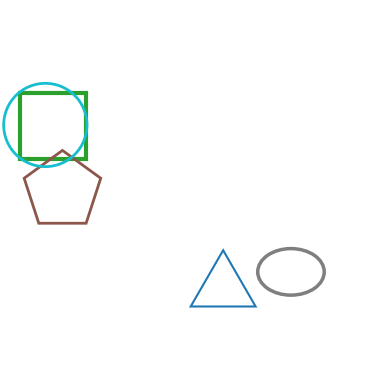[{"shape": "triangle", "thickness": 1.5, "radius": 0.49, "center": [0.58, 0.253]}, {"shape": "square", "thickness": 3, "radius": 0.43, "center": [0.139, 0.674]}, {"shape": "pentagon", "thickness": 2, "radius": 0.52, "center": [0.162, 0.505]}, {"shape": "oval", "thickness": 2.5, "radius": 0.43, "center": [0.756, 0.294]}, {"shape": "circle", "thickness": 2, "radius": 0.54, "center": [0.118, 0.675]}]